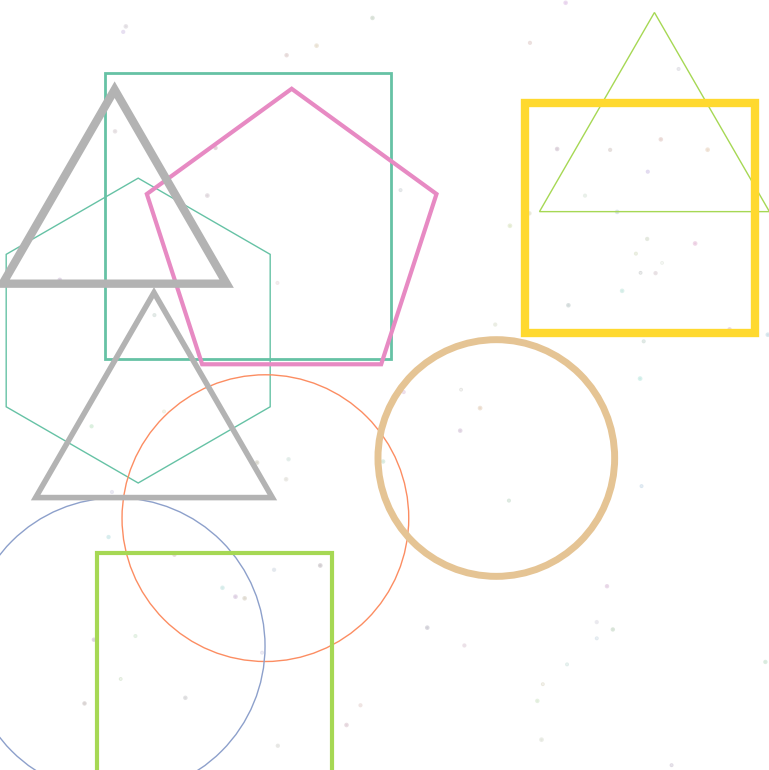[{"shape": "square", "thickness": 1, "radius": 0.93, "center": [0.322, 0.719]}, {"shape": "hexagon", "thickness": 0.5, "radius": 0.99, "center": [0.179, 0.571]}, {"shape": "circle", "thickness": 0.5, "radius": 0.93, "center": [0.345, 0.327]}, {"shape": "circle", "thickness": 0.5, "radius": 0.96, "center": [0.152, 0.161]}, {"shape": "pentagon", "thickness": 1.5, "radius": 0.99, "center": [0.379, 0.687]}, {"shape": "square", "thickness": 1.5, "radius": 0.76, "center": [0.279, 0.129]}, {"shape": "triangle", "thickness": 0.5, "radius": 0.86, "center": [0.85, 0.811]}, {"shape": "square", "thickness": 3, "radius": 0.75, "center": [0.831, 0.717]}, {"shape": "circle", "thickness": 2.5, "radius": 0.77, "center": [0.645, 0.405]}, {"shape": "triangle", "thickness": 2, "radius": 0.89, "center": [0.2, 0.443]}, {"shape": "triangle", "thickness": 3, "radius": 0.84, "center": [0.149, 0.716]}]